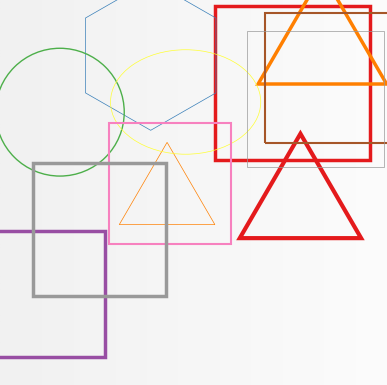[{"shape": "square", "thickness": 2.5, "radius": 1.0, "center": [0.754, 0.785]}, {"shape": "triangle", "thickness": 3, "radius": 0.9, "center": [0.775, 0.472]}, {"shape": "hexagon", "thickness": 0.5, "radius": 0.97, "center": [0.389, 0.856]}, {"shape": "circle", "thickness": 1, "radius": 0.83, "center": [0.155, 0.709]}, {"shape": "square", "thickness": 2.5, "radius": 0.82, "center": [0.107, 0.236]}, {"shape": "triangle", "thickness": 2.5, "radius": 0.96, "center": [0.832, 0.878]}, {"shape": "triangle", "thickness": 0.5, "radius": 0.71, "center": [0.431, 0.488]}, {"shape": "oval", "thickness": 0.5, "radius": 0.97, "center": [0.479, 0.735]}, {"shape": "square", "thickness": 1.5, "radius": 0.84, "center": [0.852, 0.798]}, {"shape": "square", "thickness": 1.5, "radius": 0.78, "center": [0.438, 0.523]}, {"shape": "square", "thickness": 0.5, "radius": 0.88, "center": [0.815, 0.743]}, {"shape": "square", "thickness": 2.5, "radius": 0.86, "center": [0.257, 0.403]}]